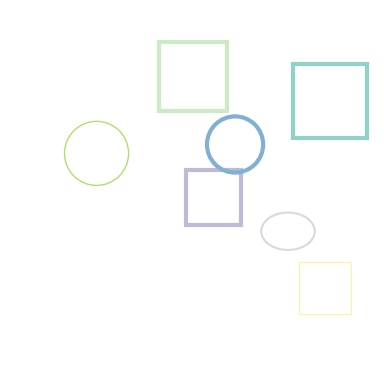[{"shape": "square", "thickness": 3, "radius": 0.48, "center": [0.857, 0.737]}, {"shape": "square", "thickness": 3, "radius": 0.36, "center": [0.554, 0.487]}, {"shape": "circle", "thickness": 3, "radius": 0.36, "center": [0.611, 0.625]}, {"shape": "circle", "thickness": 1, "radius": 0.42, "center": [0.251, 0.602]}, {"shape": "oval", "thickness": 1.5, "radius": 0.35, "center": [0.748, 0.399]}, {"shape": "square", "thickness": 3, "radius": 0.44, "center": [0.501, 0.801]}, {"shape": "square", "thickness": 0.5, "radius": 0.34, "center": [0.843, 0.253]}]